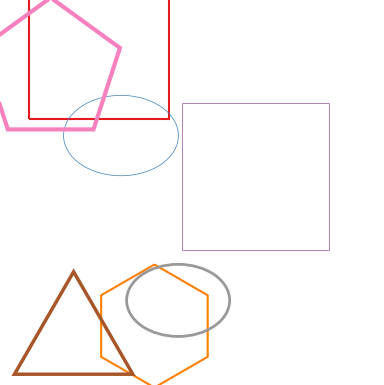[{"shape": "square", "thickness": 1.5, "radius": 0.91, "center": [0.256, 0.873]}, {"shape": "oval", "thickness": 0.5, "radius": 0.75, "center": [0.314, 0.648]}, {"shape": "square", "thickness": 0.5, "radius": 0.95, "center": [0.663, 0.542]}, {"shape": "hexagon", "thickness": 1.5, "radius": 0.8, "center": [0.401, 0.153]}, {"shape": "triangle", "thickness": 2.5, "radius": 0.89, "center": [0.191, 0.117]}, {"shape": "pentagon", "thickness": 3, "radius": 0.95, "center": [0.132, 0.817]}, {"shape": "oval", "thickness": 2, "radius": 0.67, "center": [0.463, 0.22]}]